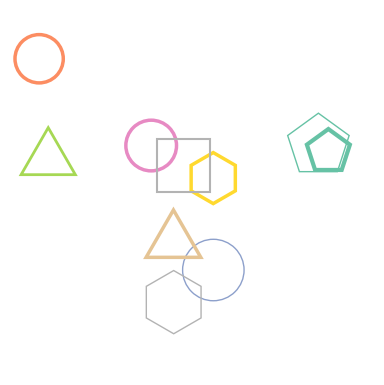[{"shape": "pentagon", "thickness": 3, "radius": 0.29, "center": [0.853, 0.606]}, {"shape": "pentagon", "thickness": 1, "radius": 0.42, "center": [0.827, 0.622]}, {"shape": "circle", "thickness": 2.5, "radius": 0.31, "center": [0.102, 0.847]}, {"shape": "circle", "thickness": 1, "radius": 0.4, "center": [0.554, 0.299]}, {"shape": "circle", "thickness": 2.5, "radius": 0.33, "center": [0.393, 0.622]}, {"shape": "triangle", "thickness": 2, "radius": 0.41, "center": [0.125, 0.587]}, {"shape": "hexagon", "thickness": 2.5, "radius": 0.33, "center": [0.554, 0.537]}, {"shape": "triangle", "thickness": 2.5, "radius": 0.41, "center": [0.45, 0.373]}, {"shape": "square", "thickness": 1.5, "radius": 0.34, "center": [0.477, 0.57]}, {"shape": "hexagon", "thickness": 1, "radius": 0.41, "center": [0.451, 0.215]}]